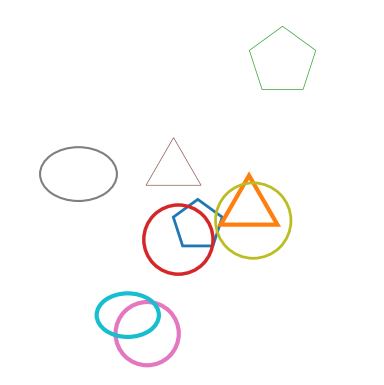[{"shape": "pentagon", "thickness": 2, "radius": 0.33, "center": [0.514, 0.415]}, {"shape": "triangle", "thickness": 3, "radius": 0.43, "center": [0.647, 0.459]}, {"shape": "pentagon", "thickness": 0.5, "radius": 0.45, "center": [0.734, 0.841]}, {"shape": "circle", "thickness": 2.5, "radius": 0.45, "center": [0.463, 0.378]}, {"shape": "triangle", "thickness": 0.5, "radius": 0.41, "center": [0.451, 0.56]}, {"shape": "circle", "thickness": 3, "radius": 0.41, "center": [0.382, 0.133]}, {"shape": "oval", "thickness": 1.5, "radius": 0.5, "center": [0.204, 0.548]}, {"shape": "circle", "thickness": 2, "radius": 0.49, "center": [0.658, 0.427]}, {"shape": "oval", "thickness": 3, "radius": 0.4, "center": [0.332, 0.181]}]